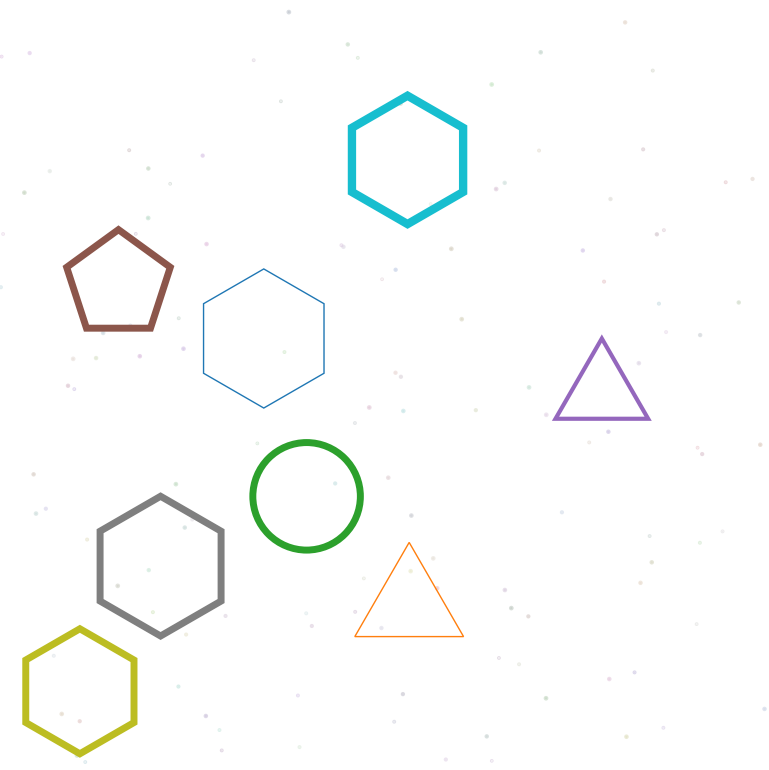[{"shape": "hexagon", "thickness": 0.5, "radius": 0.45, "center": [0.343, 0.56]}, {"shape": "triangle", "thickness": 0.5, "radius": 0.41, "center": [0.531, 0.214]}, {"shape": "circle", "thickness": 2.5, "radius": 0.35, "center": [0.398, 0.355]}, {"shape": "triangle", "thickness": 1.5, "radius": 0.35, "center": [0.782, 0.491]}, {"shape": "pentagon", "thickness": 2.5, "radius": 0.35, "center": [0.154, 0.631]}, {"shape": "hexagon", "thickness": 2.5, "radius": 0.45, "center": [0.209, 0.265]}, {"shape": "hexagon", "thickness": 2.5, "radius": 0.41, "center": [0.104, 0.102]}, {"shape": "hexagon", "thickness": 3, "radius": 0.42, "center": [0.529, 0.792]}]